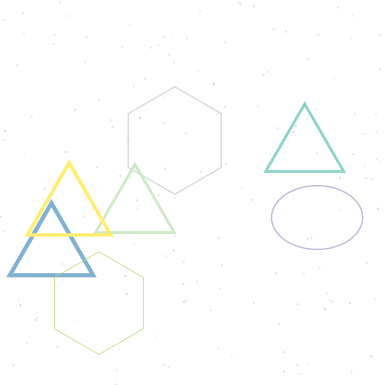[{"shape": "triangle", "thickness": 2, "radius": 0.58, "center": [0.791, 0.613]}, {"shape": "oval", "thickness": 1, "radius": 0.59, "center": [0.824, 0.435]}, {"shape": "triangle", "thickness": 3, "radius": 0.62, "center": [0.134, 0.348]}, {"shape": "hexagon", "thickness": 0.5, "radius": 0.67, "center": [0.257, 0.213]}, {"shape": "hexagon", "thickness": 1, "radius": 0.7, "center": [0.454, 0.635]}, {"shape": "triangle", "thickness": 2, "radius": 0.59, "center": [0.35, 0.455]}, {"shape": "triangle", "thickness": 2.5, "radius": 0.62, "center": [0.179, 0.452]}]